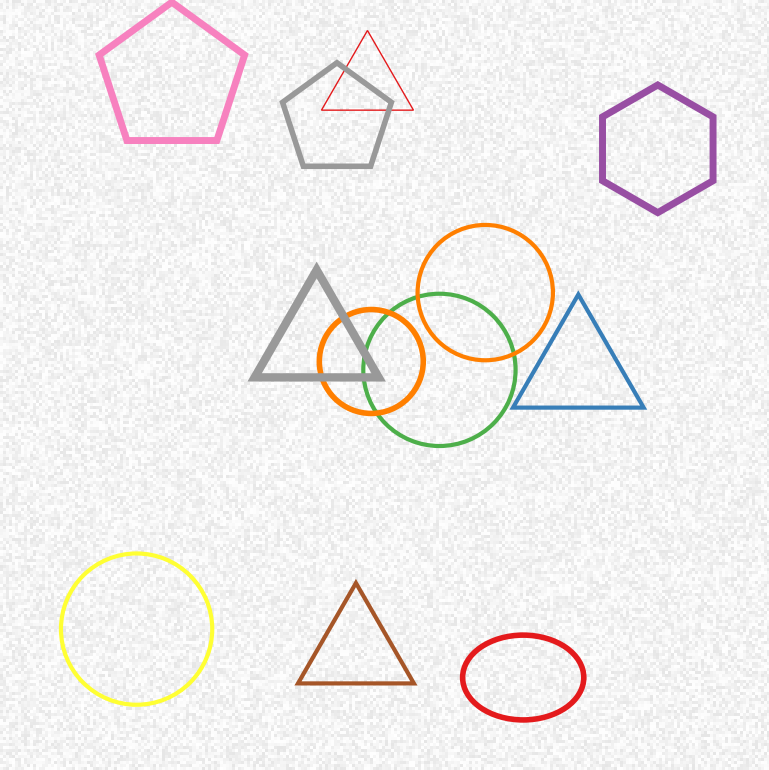[{"shape": "oval", "thickness": 2, "radius": 0.39, "center": [0.679, 0.12]}, {"shape": "triangle", "thickness": 0.5, "radius": 0.34, "center": [0.477, 0.891]}, {"shape": "triangle", "thickness": 1.5, "radius": 0.49, "center": [0.751, 0.52]}, {"shape": "circle", "thickness": 1.5, "radius": 0.49, "center": [0.571, 0.52]}, {"shape": "hexagon", "thickness": 2.5, "radius": 0.41, "center": [0.854, 0.807]}, {"shape": "circle", "thickness": 1.5, "radius": 0.44, "center": [0.63, 0.62]}, {"shape": "circle", "thickness": 2, "radius": 0.34, "center": [0.482, 0.531]}, {"shape": "circle", "thickness": 1.5, "radius": 0.49, "center": [0.177, 0.183]}, {"shape": "triangle", "thickness": 1.5, "radius": 0.43, "center": [0.462, 0.156]}, {"shape": "pentagon", "thickness": 2.5, "radius": 0.5, "center": [0.223, 0.898]}, {"shape": "triangle", "thickness": 3, "radius": 0.46, "center": [0.411, 0.556]}, {"shape": "pentagon", "thickness": 2, "radius": 0.37, "center": [0.438, 0.844]}]